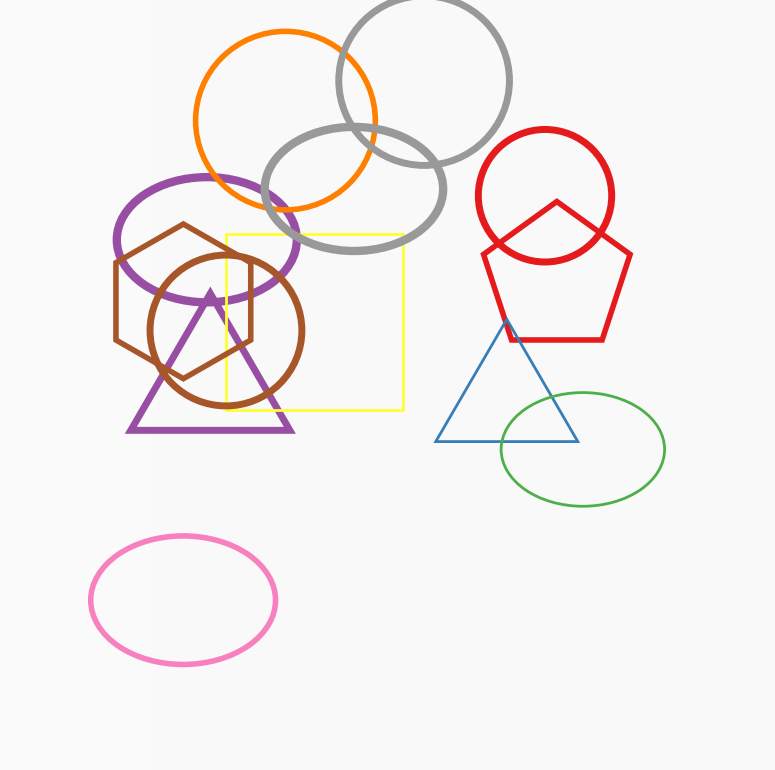[{"shape": "circle", "thickness": 2.5, "radius": 0.43, "center": [0.703, 0.746]}, {"shape": "pentagon", "thickness": 2, "radius": 0.5, "center": [0.719, 0.639]}, {"shape": "triangle", "thickness": 1, "radius": 0.53, "center": [0.654, 0.479]}, {"shape": "oval", "thickness": 1, "radius": 0.53, "center": [0.752, 0.416]}, {"shape": "triangle", "thickness": 2.5, "radius": 0.59, "center": [0.271, 0.5]}, {"shape": "oval", "thickness": 3, "radius": 0.58, "center": [0.267, 0.689]}, {"shape": "circle", "thickness": 2, "radius": 0.58, "center": [0.368, 0.843]}, {"shape": "square", "thickness": 1, "radius": 0.57, "center": [0.406, 0.582]}, {"shape": "circle", "thickness": 2.5, "radius": 0.49, "center": [0.292, 0.571]}, {"shape": "hexagon", "thickness": 2, "radius": 0.5, "center": [0.237, 0.609]}, {"shape": "oval", "thickness": 2, "radius": 0.6, "center": [0.236, 0.221]}, {"shape": "circle", "thickness": 2.5, "radius": 0.55, "center": [0.547, 0.895]}, {"shape": "oval", "thickness": 3, "radius": 0.58, "center": [0.457, 0.755]}]